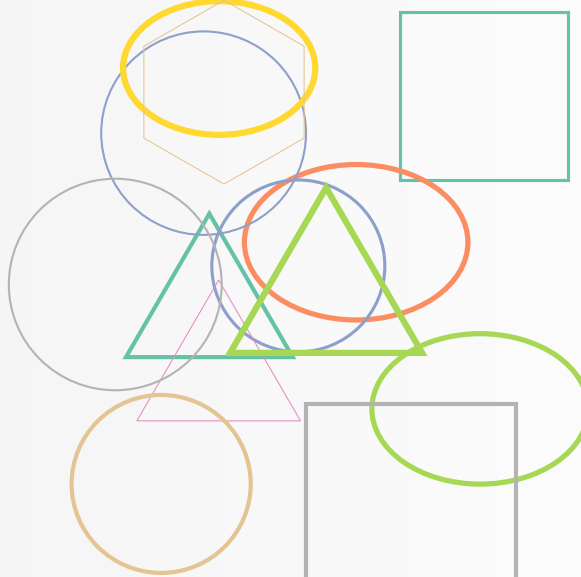[{"shape": "triangle", "thickness": 2, "radius": 0.83, "center": [0.36, 0.464]}, {"shape": "square", "thickness": 1.5, "radius": 0.73, "center": [0.833, 0.833]}, {"shape": "oval", "thickness": 2.5, "radius": 0.96, "center": [0.613, 0.58]}, {"shape": "circle", "thickness": 1, "radius": 0.88, "center": [0.35, 0.769]}, {"shape": "circle", "thickness": 1.5, "radius": 0.74, "center": [0.513, 0.539]}, {"shape": "triangle", "thickness": 0.5, "radius": 0.81, "center": [0.376, 0.352]}, {"shape": "triangle", "thickness": 3, "radius": 0.95, "center": [0.561, 0.483]}, {"shape": "oval", "thickness": 2.5, "radius": 0.93, "center": [0.826, 0.291]}, {"shape": "oval", "thickness": 3, "radius": 0.83, "center": [0.377, 0.881]}, {"shape": "circle", "thickness": 2, "radius": 0.77, "center": [0.277, 0.161]}, {"shape": "hexagon", "thickness": 0.5, "radius": 0.8, "center": [0.385, 0.84]}, {"shape": "square", "thickness": 2, "radius": 0.9, "center": [0.707, 0.12]}, {"shape": "circle", "thickness": 1, "radius": 0.92, "center": [0.198, 0.507]}]